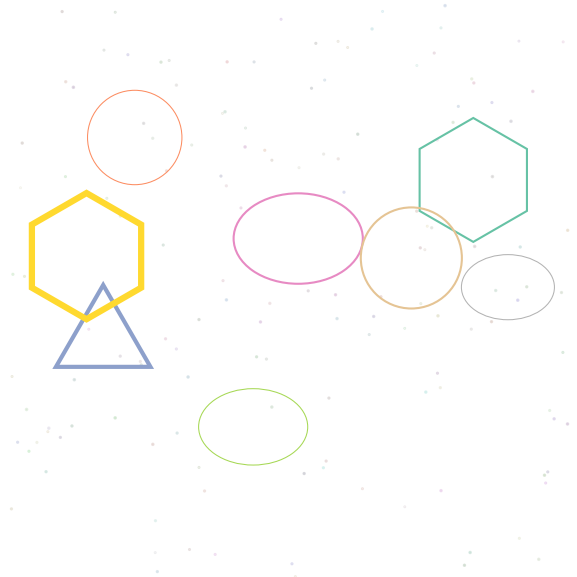[{"shape": "hexagon", "thickness": 1, "radius": 0.54, "center": [0.82, 0.688]}, {"shape": "circle", "thickness": 0.5, "radius": 0.41, "center": [0.233, 0.761]}, {"shape": "triangle", "thickness": 2, "radius": 0.47, "center": [0.179, 0.411]}, {"shape": "oval", "thickness": 1, "radius": 0.56, "center": [0.516, 0.586]}, {"shape": "oval", "thickness": 0.5, "radius": 0.47, "center": [0.438, 0.26]}, {"shape": "hexagon", "thickness": 3, "radius": 0.55, "center": [0.15, 0.556]}, {"shape": "circle", "thickness": 1, "radius": 0.44, "center": [0.712, 0.552]}, {"shape": "oval", "thickness": 0.5, "radius": 0.4, "center": [0.88, 0.502]}]